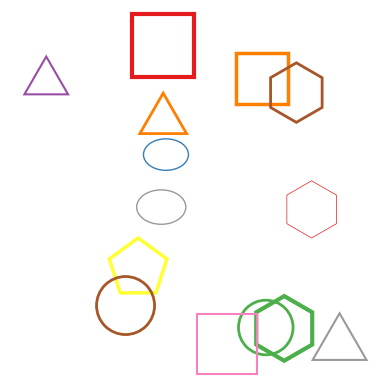[{"shape": "hexagon", "thickness": 0.5, "radius": 0.37, "center": [0.809, 0.456]}, {"shape": "square", "thickness": 3, "radius": 0.4, "center": [0.424, 0.882]}, {"shape": "oval", "thickness": 1, "radius": 0.29, "center": [0.431, 0.598]}, {"shape": "circle", "thickness": 2, "radius": 0.35, "center": [0.69, 0.149]}, {"shape": "hexagon", "thickness": 3, "radius": 0.42, "center": [0.738, 0.147]}, {"shape": "triangle", "thickness": 1.5, "radius": 0.33, "center": [0.12, 0.788]}, {"shape": "square", "thickness": 2.5, "radius": 0.33, "center": [0.68, 0.796]}, {"shape": "triangle", "thickness": 2, "radius": 0.35, "center": [0.424, 0.688]}, {"shape": "pentagon", "thickness": 2.5, "radius": 0.39, "center": [0.359, 0.303]}, {"shape": "circle", "thickness": 2, "radius": 0.38, "center": [0.326, 0.206]}, {"shape": "hexagon", "thickness": 2, "radius": 0.39, "center": [0.77, 0.76]}, {"shape": "square", "thickness": 1.5, "radius": 0.39, "center": [0.59, 0.107]}, {"shape": "oval", "thickness": 1, "radius": 0.32, "center": [0.419, 0.462]}, {"shape": "triangle", "thickness": 1.5, "radius": 0.4, "center": [0.882, 0.105]}]